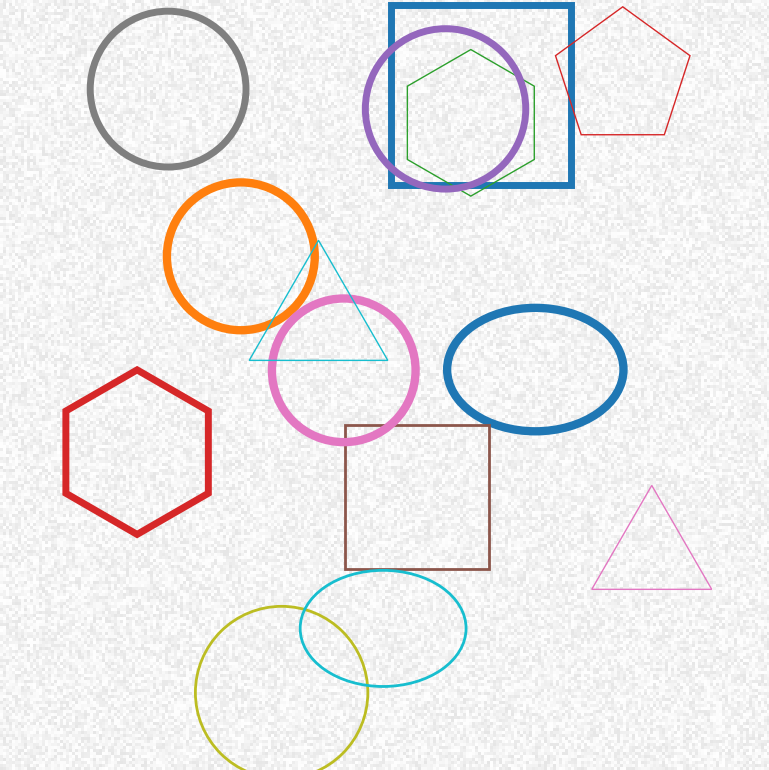[{"shape": "square", "thickness": 2.5, "radius": 0.58, "center": [0.624, 0.876]}, {"shape": "oval", "thickness": 3, "radius": 0.57, "center": [0.695, 0.52]}, {"shape": "circle", "thickness": 3, "radius": 0.48, "center": [0.313, 0.667]}, {"shape": "hexagon", "thickness": 0.5, "radius": 0.48, "center": [0.611, 0.84]}, {"shape": "pentagon", "thickness": 0.5, "radius": 0.46, "center": [0.809, 0.899]}, {"shape": "hexagon", "thickness": 2.5, "radius": 0.53, "center": [0.178, 0.413]}, {"shape": "circle", "thickness": 2.5, "radius": 0.52, "center": [0.579, 0.859]}, {"shape": "square", "thickness": 1, "radius": 0.47, "center": [0.542, 0.355]}, {"shape": "triangle", "thickness": 0.5, "radius": 0.45, "center": [0.846, 0.28]}, {"shape": "circle", "thickness": 3, "radius": 0.47, "center": [0.446, 0.519]}, {"shape": "circle", "thickness": 2.5, "radius": 0.51, "center": [0.218, 0.884]}, {"shape": "circle", "thickness": 1, "radius": 0.56, "center": [0.366, 0.101]}, {"shape": "triangle", "thickness": 0.5, "radius": 0.52, "center": [0.414, 0.584]}, {"shape": "oval", "thickness": 1, "radius": 0.54, "center": [0.498, 0.184]}]